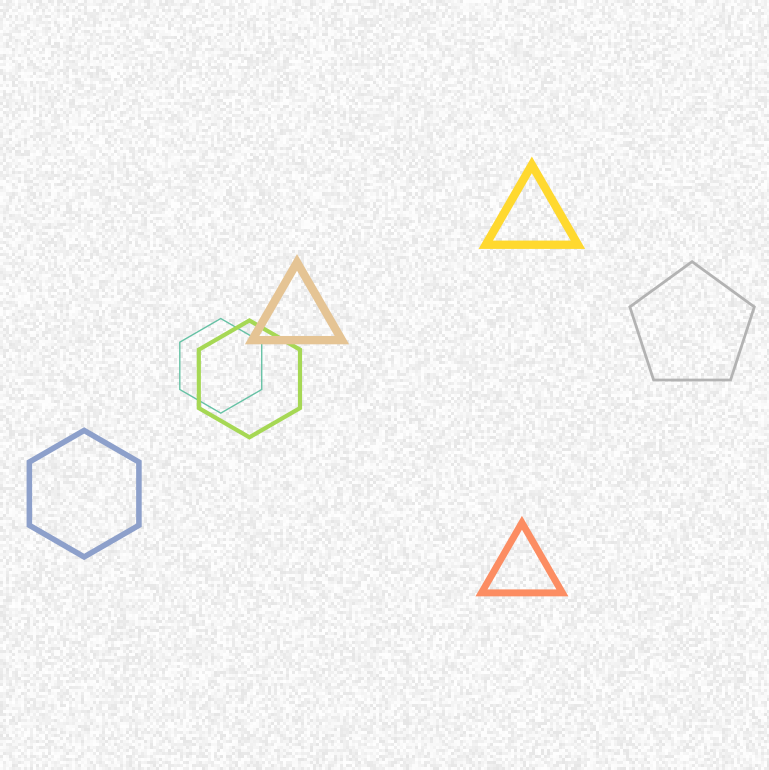[{"shape": "hexagon", "thickness": 0.5, "radius": 0.31, "center": [0.287, 0.525]}, {"shape": "triangle", "thickness": 2.5, "radius": 0.3, "center": [0.678, 0.26]}, {"shape": "hexagon", "thickness": 2, "radius": 0.41, "center": [0.109, 0.359]}, {"shape": "hexagon", "thickness": 1.5, "radius": 0.38, "center": [0.324, 0.508]}, {"shape": "triangle", "thickness": 3, "radius": 0.35, "center": [0.691, 0.717]}, {"shape": "triangle", "thickness": 3, "radius": 0.34, "center": [0.386, 0.592]}, {"shape": "pentagon", "thickness": 1, "radius": 0.42, "center": [0.899, 0.575]}]